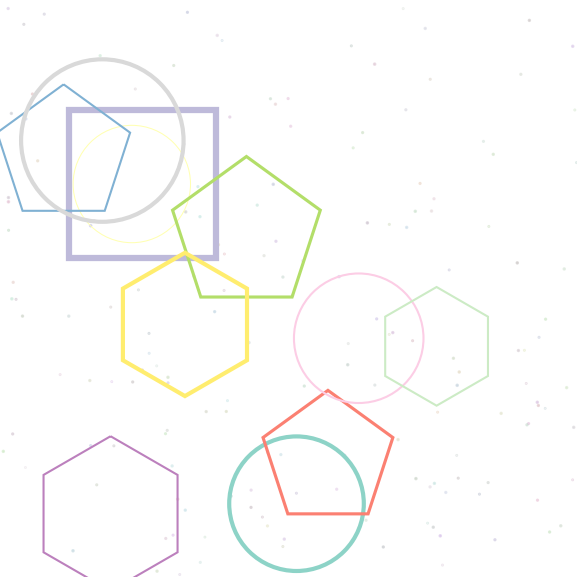[{"shape": "circle", "thickness": 2, "radius": 0.58, "center": [0.513, 0.127]}, {"shape": "circle", "thickness": 0.5, "radius": 0.51, "center": [0.228, 0.68]}, {"shape": "square", "thickness": 3, "radius": 0.64, "center": [0.247, 0.681]}, {"shape": "pentagon", "thickness": 1.5, "radius": 0.59, "center": [0.568, 0.205]}, {"shape": "pentagon", "thickness": 1, "radius": 0.61, "center": [0.11, 0.732]}, {"shape": "pentagon", "thickness": 1.5, "radius": 0.67, "center": [0.427, 0.594]}, {"shape": "circle", "thickness": 1, "radius": 0.56, "center": [0.621, 0.413]}, {"shape": "circle", "thickness": 2, "radius": 0.7, "center": [0.177, 0.756]}, {"shape": "hexagon", "thickness": 1, "radius": 0.67, "center": [0.191, 0.11]}, {"shape": "hexagon", "thickness": 1, "radius": 0.51, "center": [0.756, 0.399]}, {"shape": "hexagon", "thickness": 2, "radius": 0.62, "center": [0.32, 0.437]}]